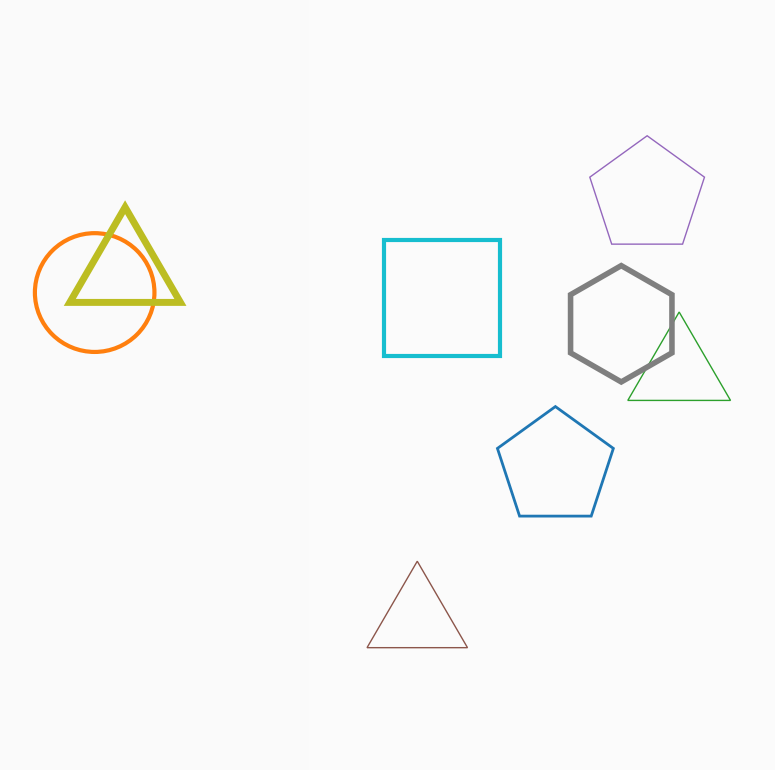[{"shape": "pentagon", "thickness": 1, "radius": 0.39, "center": [0.717, 0.393]}, {"shape": "circle", "thickness": 1.5, "radius": 0.39, "center": [0.122, 0.62]}, {"shape": "triangle", "thickness": 0.5, "radius": 0.38, "center": [0.876, 0.518]}, {"shape": "pentagon", "thickness": 0.5, "radius": 0.39, "center": [0.835, 0.746]}, {"shape": "triangle", "thickness": 0.5, "radius": 0.37, "center": [0.538, 0.196]}, {"shape": "hexagon", "thickness": 2, "radius": 0.38, "center": [0.802, 0.58]}, {"shape": "triangle", "thickness": 2.5, "radius": 0.41, "center": [0.161, 0.648]}, {"shape": "square", "thickness": 1.5, "radius": 0.37, "center": [0.571, 0.613]}]